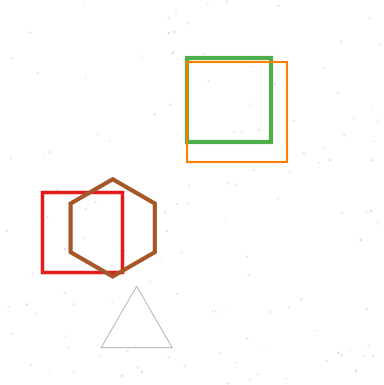[{"shape": "square", "thickness": 2.5, "radius": 0.52, "center": [0.212, 0.398]}, {"shape": "square", "thickness": 3, "radius": 0.54, "center": [0.595, 0.739]}, {"shape": "square", "thickness": 1.5, "radius": 0.65, "center": [0.616, 0.708]}, {"shape": "hexagon", "thickness": 3, "radius": 0.63, "center": [0.293, 0.408]}, {"shape": "triangle", "thickness": 0.5, "radius": 0.53, "center": [0.355, 0.15]}]